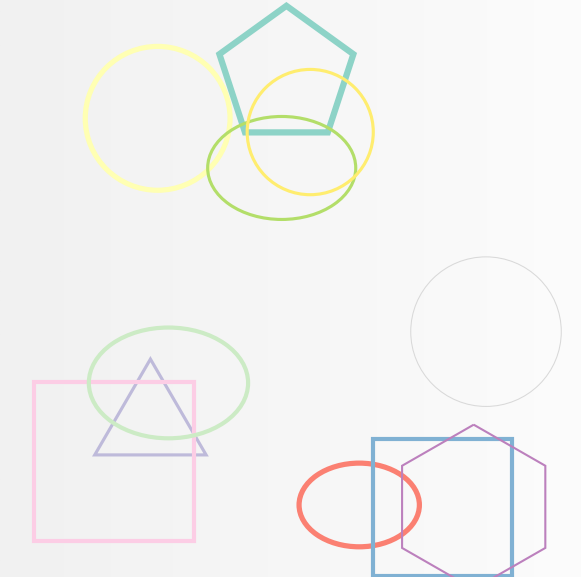[{"shape": "pentagon", "thickness": 3, "radius": 0.61, "center": [0.493, 0.868]}, {"shape": "circle", "thickness": 2.5, "radius": 0.62, "center": [0.271, 0.794]}, {"shape": "triangle", "thickness": 1.5, "radius": 0.55, "center": [0.259, 0.267]}, {"shape": "oval", "thickness": 2.5, "radius": 0.52, "center": [0.618, 0.125]}, {"shape": "square", "thickness": 2, "radius": 0.59, "center": [0.761, 0.12]}, {"shape": "oval", "thickness": 1.5, "radius": 0.64, "center": [0.485, 0.708]}, {"shape": "square", "thickness": 2, "radius": 0.69, "center": [0.197, 0.201]}, {"shape": "circle", "thickness": 0.5, "radius": 0.65, "center": [0.836, 0.425]}, {"shape": "hexagon", "thickness": 1, "radius": 0.71, "center": [0.815, 0.121]}, {"shape": "oval", "thickness": 2, "radius": 0.69, "center": [0.29, 0.336]}, {"shape": "circle", "thickness": 1.5, "radius": 0.54, "center": [0.534, 0.77]}]